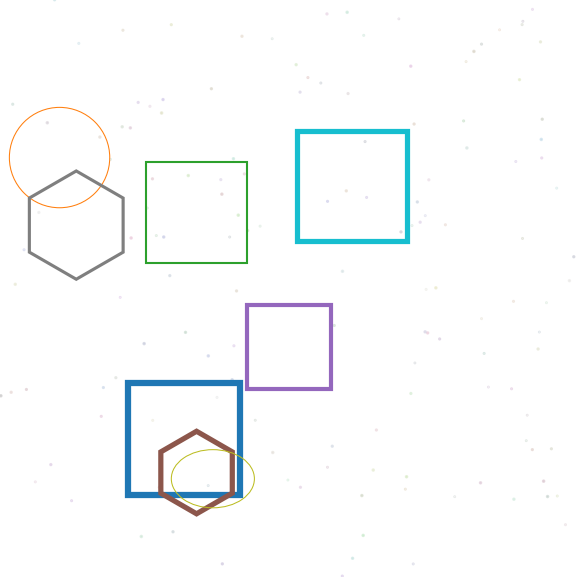[{"shape": "square", "thickness": 3, "radius": 0.48, "center": [0.318, 0.239]}, {"shape": "circle", "thickness": 0.5, "radius": 0.43, "center": [0.103, 0.726]}, {"shape": "square", "thickness": 1, "radius": 0.44, "center": [0.34, 0.632]}, {"shape": "square", "thickness": 2, "radius": 0.36, "center": [0.5, 0.399]}, {"shape": "hexagon", "thickness": 2.5, "radius": 0.36, "center": [0.34, 0.181]}, {"shape": "hexagon", "thickness": 1.5, "radius": 0.47, "center": [0.132, 0.609]}, {"shape": "oval", "thickness": 0.5, "radius": 0.36, "center": [0.369, 0.17]}, {"shape": "square", "thickness": 2.5, "radius": 0.47, "center": [0.61, 0.677]}]